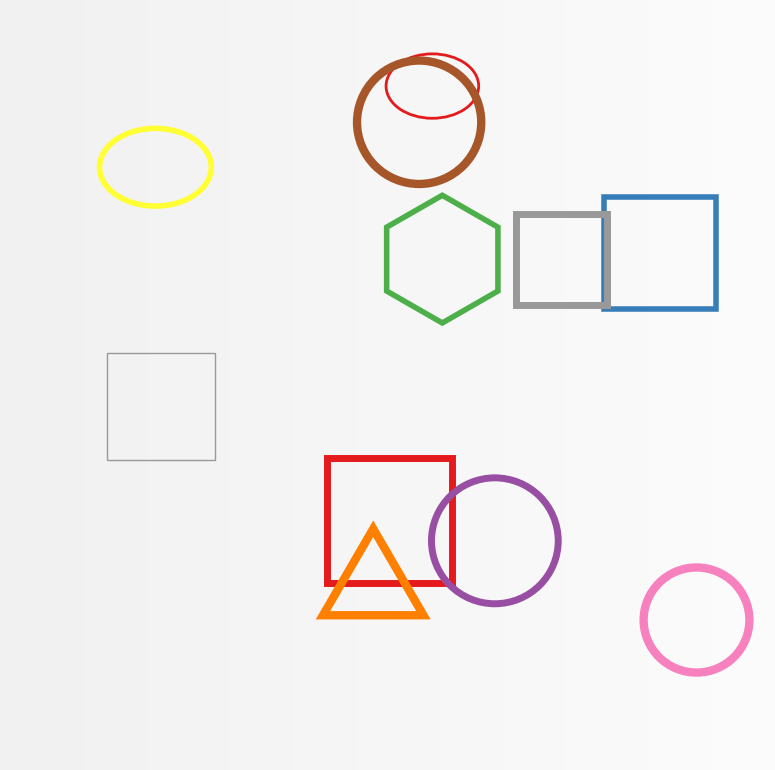[{"shape": "square", "thickness": 2.5, "radius": 0.4, "center": [0.503, 0.324]}, {"shape": "oval", "thickness": 1, "radius": 0.3, "center": [0.558, 0.888]}, {"shape": "square", "thickness": 2, "radius": 0.36, "center": [0.852, 0.672]}, {"shape": "hexagon", "thickness": 2, "radius": 0.41, "center": [0.571, 0.663]}, {"shape": "circle", "thickness": 2.5, "radius": 0.41, "center": [0.639, 0.298]}, {"shape": "triangle", "thickness": 3, "radius": 0.37, "center": [0.482, 0.238]}, {"shape": "oval", "thickness": 2, "radius": 0.36, "center": [0.201, 0.783]}, {"shape": "circle", "thickness": 3, "radius": 0.4, "center": [0.541, 0.841]}, {"shape": "circle", "thickness": 3, "radius": 0.34, "center": [0.899, 0.195]}, {"shape": "square", "thickness": 2.5, "radius": 0.3, "center": [0.724, 0.663]}, {"shape": "square", "thickness": 0.5, "radius": 0.35, "center": [0.208, 0.472]}]